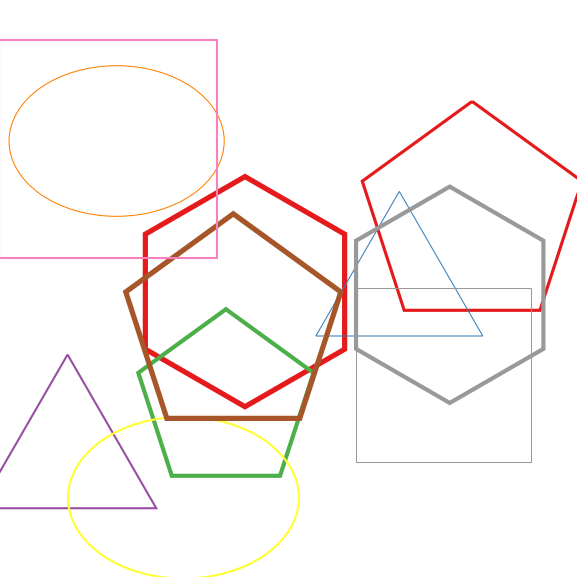[{"shape": "hexagon", "thickness": 2.5, "radius": 1.0, "center": [0.424, 0.494]}, {"shape": "pentagon", "thickness": 1.5, "radius": 1.0, "center": [0.817, 0.624]}, {"shape": "triangle", "thickness": 0.5, "radius": 0.83, "center": [0.691, 0.501]}, {"shape": "pentagon", "thickness": 2, "radius": 0.8, "center": [0.391, 0.304]}, {"shape": "triangle", "thickness": 1, "radius": 0.89, "center": [0.117, 0.208]}, {"shape": "oval", "thickness": 0.5, "radius": 0.93, "center": [0.202, 0.755]}, {"shape": "oval", "thickness": 1, "radius": 1.0, "center": [0.318, 0.137]}, {"shape": "pentagon", "thickness": 2.5, "radius": 0.98, "center": [0.404, 0.433]}, {"shape": "square", "thickness": 1, "radius": 0.94, "center": [0.187, 0.741]}, {"shape": "square", "thickness": 0.5, "radius": 0.75, "center": [0.768, 0.35]}, {"shape": "hexagon", "thickness": 2, "radius": 0.94, "center": [0.779, 0.489]}]